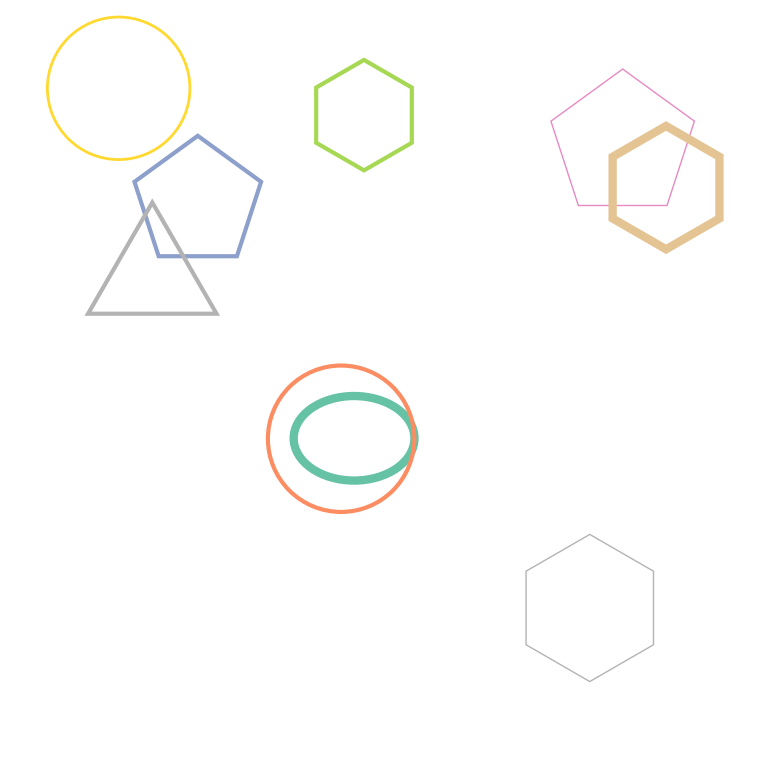[{"shape": "oval", "thickness": 3, "radius": 0.39, "center": [0.46, 0.431]}, {"shape": "circle", "thickness": 1.5, "radius": 0.48, "center": [0.443, 0.43]}, {"shape": "pentagon", "thickness": 1.5, "radius": 0.43, "center": [0.257, 0.737]}, {"shape": "pentagon", "thickness": 0.5, "radius": 0.49, "center": [0.809, 0.812]}, {"shape": "hexagon", "thickness": 1.5, "radius": 0.36, "center": [0.473, 0.85]}, {"shape": "circle", "thickness": 1, "radius": 0.46, "center": [0.154, 0.885]}, {"shape": "hexagon", "thickness": 3, "radius": 0.4, "center": [0.865, 0.756]}, {"shape": "hexagon", "thickness": 0.5, "radius": 0.48, "center": [0.766, 0.21]}, {"shape": "triangle", "thickness": 1.5, "radius": 0.48, "center": [0.198, 0.641]}]